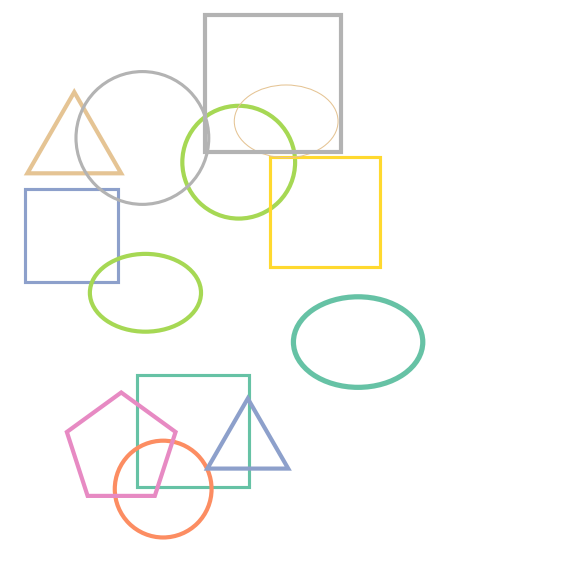[{"shape": "square", "thickness": 1.5, "radius": 0.49, "center": [0.333, 0.253]}, {"shape": "oval", "thickness": 2.5, "radius": 0.56, "center": [0.62, 0.407]}, {"shape": "circle", "thickness": 2, "radius": 0.42, "center": [0.283, 0.152]}, {"shape": "square", "thickness": 1.5, "radius": 0.4, "center": [0.124, 0.591]}, {"shape": "triangle", "thickness": 2, "radius": 0.4, "center": [0.429, 0.228]}, {"shape": "pentagon", "thickness": 2, "radius": 0.49, "center": [0.21, 0.221]}, {"shape": "circle", "thickness": 2, "radius": 0.49, "center": [0.413, 0.718]}, {"shape": "oval", "thickness": 2, "radius": 0.48, "center": [0.252, 0.492]}, {"shape": "square", "thickness": 1.5, "radius": 0.48, "center": [0.562, 0.631]}, {"shape": "oval", "thickness": 0.5, "radius": 0.45, "center": [0.496, 0.789]}, {"shape": "triangle", "thickness": 2, "radius": 0.47, "center": [0.129, 0.746]}, {"shape": "circle", "thickness": 1.5, "radius": 0.57, "center": [0.247, 0.76]}, {"shape": "square", "thickness": 2, "radius": 0.59, "center": [0.473, 0.854]}]